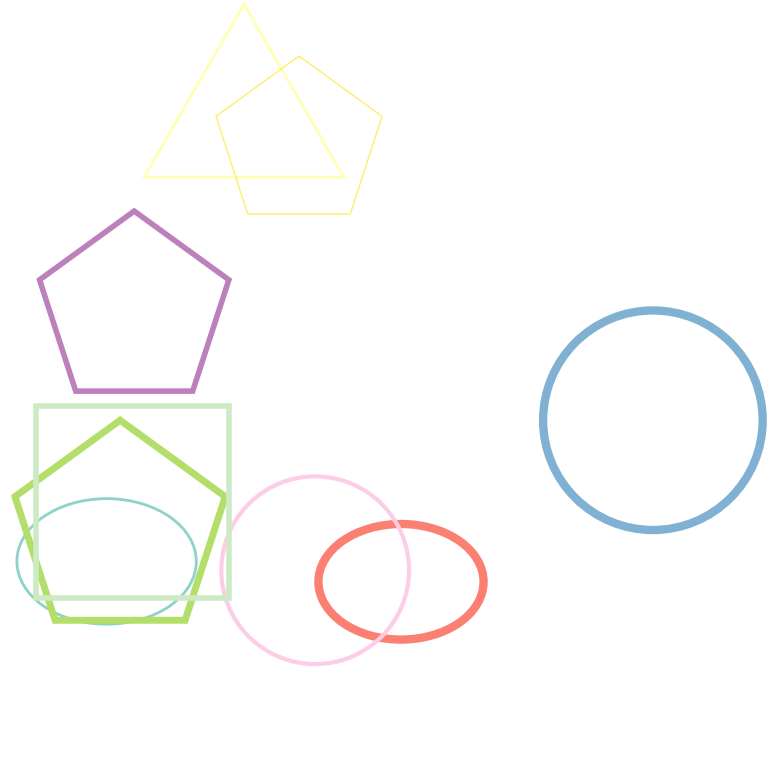[{"shape": "oval", "thickness": 1, "radius": 0.58, "center": [0.138, 0.271]}, {"shape": "triangle", "thickness": 1, "radius": 0.75, "center": [0.317, 0.845]}, {"shape": "oval", "thickness": 3, "radius": 0.54, "center": [0.521, 0.244]}, {"shape": "circle", "thickness": 3, "radius": 0.71, "center": [0.848, 0.454]}, {"shape": "pentagon", "thickness": 2.5, "radius": 0.72, "center": [0.156, 0.311]}, {"shape": "circle", "thickness": 1.5, "radius": 0.61, "center": [0.409, 0.259]}, {"shape": "pentagon", "thickness": 2, "radius": 0.65, "center": [0.174, 0.597]}, {"shape": "square", "thickness": 2, "radius": 0.63, "center": [0.172, 0.348]}, {"shape": "pentagon", "thickness": 0.5, "radius": 0.57, "center": [0.388, 0.814]}]